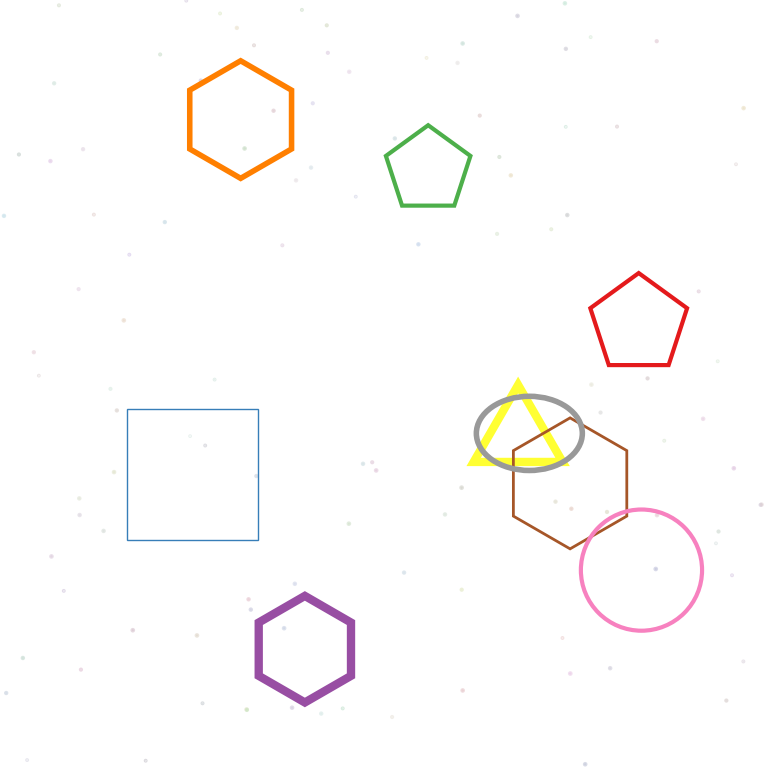[{"shape": "pentagon", "thickness": 1.5, "radius": 0.33, "center": [0.829, 0.579]}, {"shape": "square", "thickness": 0.5, "radius": 0.42, "center": [0.25, 0.384]}, {"shape": "pentagon", "thickness": 1.5, "radius": 0.29, "center": [0.556, 0.78]}, {"shape": "hexagon", "thickness": 3, "radius": 0.35, "center": [0.396, 0.157]}, {"shape": "hexagon", "thickness": 2, "radius": 0.38, "center": [0.313, 0.845]}, {"shape": "triangle", "thickness": 3, "radius": 0.33, "center": [0.673, 0.433]}, {"shape": "hexagon", "thickness": 1, "radius": 0.43, "center": [0.74, 0.372]}, {"shape": "circle", "thickness": 1.5, "radius": 0.39, "center": [0.833, 0.26]}, {"shape": "oval", "thickness": 2, "radius": 0.34, "center": [0.687, 0.437]}]